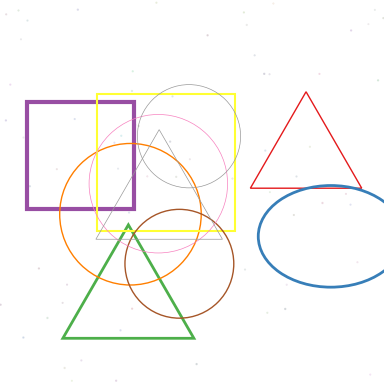[{"shape": "triangle", "thickness": 1, "radius": 0.83, "center": [0.795, 0.595]}, {"shape": "oval", "thickness": 2, "radius": 0.94, "center": [0.859, 0.386]}, {"shape": "triangle", "thickness": 2, "radius": 0.98, "center": [0.333, 0.22]}, {"shape": "square", "thickness": 3, "radius": 0.69, "center": [0.209, 0.596]}, {"shape": "circle", "thickness": 1, "radius": 0.92, "center": [0.339, 0.444]}, {"shape": "square", "thickness": 1.5, "radius": 0.89, "center": [0.431, 0.578]}, {"shape": "circle", "thickness": 1, "radius": 0.71, "center": [0.466, 0.315]}, {"shape": "circle", "thickness": 0.5, "radius": 0.9, "center": [0.411, 0.523]}, {"shape": "triangle", "thickness": 0.5, "radius": 0.95, "center": [0.413, 0.473]}, {"shape": "circle", "thickness": 0.5, "radius": 0.67, "center": [0.491, 0.646]}]